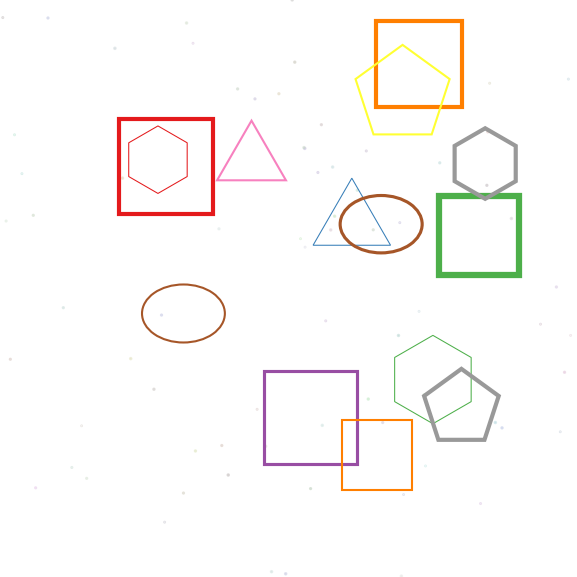[{"shape": "hexagon", "thickness": 0.5, "radius": 0.29, "center": [0.274, 0.723]}, {"shape": "square", "thickness": 2, "radius": 0.41, "center": [0.288, 0.711]}, {"shape": "triangle", "thickness": 0.5, "radius": 0.39, "center": [0.609, 0.613]}, {"shape": "square", "thickness": 3, "radius": 0.34, "center": [0.829, 0.592]}, {"shape": "hexagon", "thickness": 0.5, "radius": 0.38, "center": [0.75, 0.342]}, {"shape": "square", "thickness": 1.5, "radius": 0.4, "center": [0.538, 0.276]}, {"shape": "square", "thickness": 1, "radius": 0.3, "center": [0.653, 0.211]}, {"shape": "square", "thickness": 2, "radius": 0.37, "center": [0.725, 0.889]}, {"shape": "pentagon", "thickness": 1, "radius": 0.43, "center": [0.697, 0.836]}, {"shape": "oval", "thickness": 1.5, "radius": 0.35, "center": [0.66, 0.611]}, {"shape": "oval", "thickness": 1, "radius": 0.36, "center": [0.318, 0.456]}, {"shape": "triangle", "thickness": 1, "radius": 0.34, "center": [0.436, 0.721]}, {"shape": "hexagon", "thickness": 2, "radius": 0.31, "center": [0.84, 0.716]}, {"shape": "pentagon", "thickness": 2, "radius": 0.34, "center": [0.799, 0.292]}]